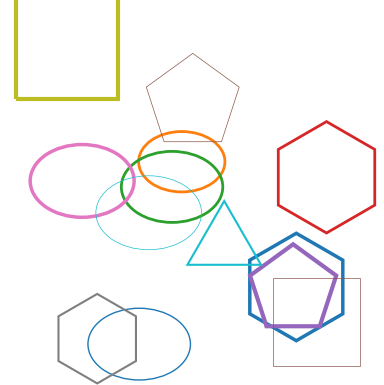[{"shape": "hexagon", "thickness": 2.5, "radius": 0.7, "center": [0.77, 0.255]}, {"shape": "oval", "thickness": 1, "radius": 0.67, "center": [0.362, 0.106]}, {"shape": "oval", "thickness": 2, "radius": 0.56, "center": [0.472, 0.58]}, {"shape": "oval", "thickness": 2, "radius": 0.66, "center": [0.447, 0.515]}, {"shape": "hexagon", "thickness": 2, "radius": 0.72, "center": [0.848, 0.539]}, {"shape": "pentagon", "thickness": 3, "radius": 0.59, "center": [0.761, 0.248]}, {"shape": "pentagon", "thickness": 0.5, "radius": 0.63, "center": [0.501, 0.735]}, {"shape": "square", "thickness": 0.5, "radius": 0.57, "center": [0.822, 0.164]}, {"shape": "oval", "thickness": 2.5, "radius": 0.67, "center": [0.213, 0.53]}, {"shape": "hexagon", "thickness": 1.5, "radius": 0.58, "center": [0.253, 0.12]}, {"shape": "square", "thickness": 3, "radius": 0.67, "center": [0.174, 0.875]}, {"shape": "triangle", "thickness": 1.5, "radius": 0.55, "center": [0.582, 0.367]}, {"shape": "oval", "thickness": 0.5, "radius": 0.69, "center": [0.386, 0.447]}]